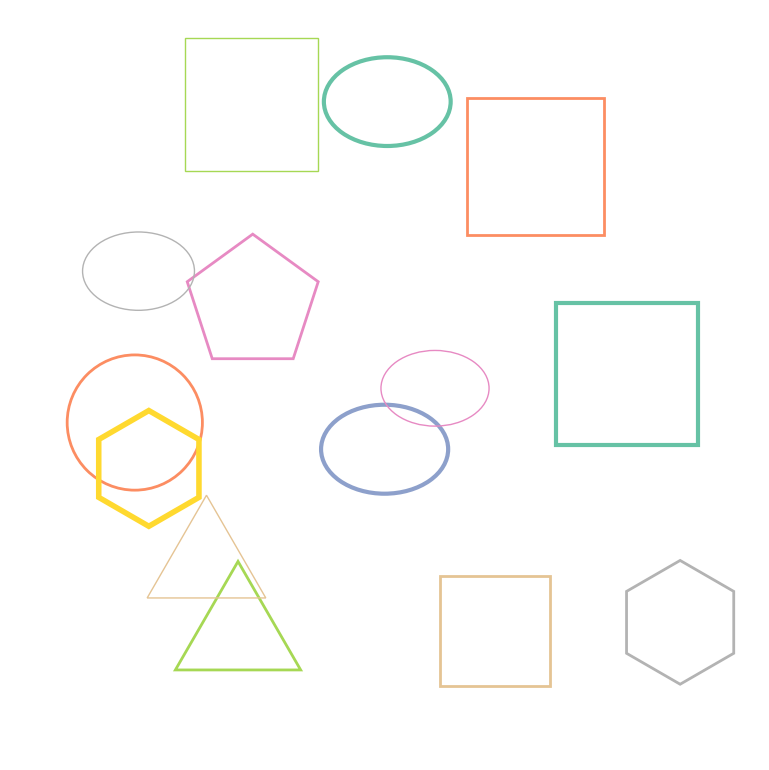[{"shape": "oval", "thickness": 1.5, "radius": 0.41, "center": [0.503, 0.868]}, {"shape": "square", "thickness": 1.5, "radius": 0.46, "center": [0.814, 0.514]}, {"shape": "square", "thickness": 1, "radius": 0.44, "center": [0.695, 0.784]}, {"shape": "circle", "thickness": 1, "radius": 0.44, "center": [0.175, 0.451]}, {"shape": "oval", "thickness": 1.5, "radius": 0.41, "center": [0.499, 0.417]}, {"shape": "oval", "thickness": 0.5, "radius": 0.35, "center": [0.565, 0.496]}, {"shape": "pentagon", "thickness": 1, "radius": 0.45, "center": [0.328, 0.606]}, {"shape": "triangle", "thickness": 1, "radius": 0.47, "center": [0.309, 0.177]}, {"shape": "square", "thickness": 0.5, "radius": 0.43, "center": [0.326, 0.864]}, {"shape": "hexagon", "thickness": 2, "radius": 0.38, "center": [0.193, 0.392]}, {"shape": "triangle", "thickness": 0.5, "radius": 0.44, "center": [0.268, 0.268]}, {"shape": "square", "thickness": 1, "radius": 0.36, "center": [0.643, 0.18]}, {"shape": "oval", "thickness": 0.5, "radius": 0.36, "center": [0.18, 0.648]}, {"shape": "hexagon", "thickness": 1, "radius": 0.4, "center": [0.883, 0.192]}]